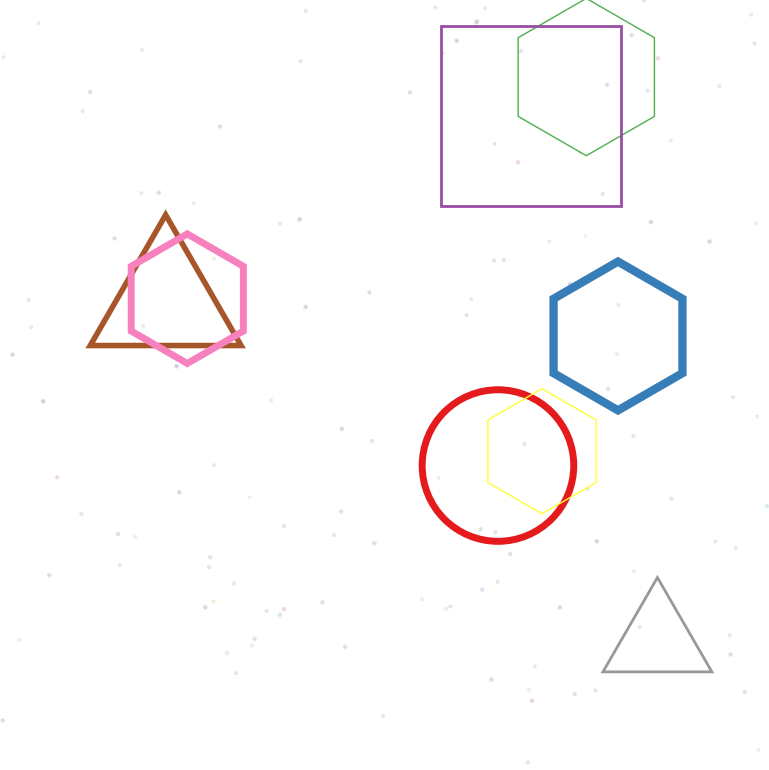[{"shape": "circle", "thickness": 2.5, "radius": 0.49, "center": [0.647, 0.395]}, {"shape": "hexagon", "thickness": 3, "radius": 0.48, "center": [0.803, 0.564]}, {"shape": "hexagon", "thickness": 0.5, "radius": 0.51, "center": [0.761, 0.9]}, {"shape": "square", "thickness": 1, "radius": 0.58, "center": [0.69, 0.85]}, {"shape": "hexagon", "thickness": 0.5, "radius": 0.41, "center": [0.704, 0.414]}, {"shape": "triangle", "thickness": 2, "radius": 0.57, "center": [0.215, 0.608]}, {"shape": "hexagon", "thickness": 2.5, "radius": 0.42, "center": [0.243, 0.612]}, {"shape": "triangle", "thickness": 1, "radius": 0.41, "center": [0.854, 0.168]}]